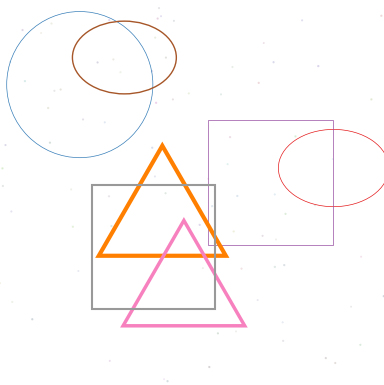[{"shape": "oval", "thickness": 0.5, "radius": 0.72, "center": [0.866, 0.564]}, {"shape": "circle", "thickness": 0.5, "radius": 0.95, "center": [0.207, 0.78]}, {"shape": "square", "thickness": 0.5, "radius": 0.81, "center": [0.703, 0.526]}, {"shape": "triangle", "thickness": 3, "radius": 0.95, "center": [0.422, 0.431]}, {"shape": "oval", "thickness": 1, "radius": 0.67, "center": [0.323, 0.851]}, {"shape": "triangle", "thickness": 2.5, "radius": 0.91, "center": [0.478, 0.245]}, {"shape": "square", "thickness": 1.5, "radius": 0.8, "center": [0.399, 0.358]}]